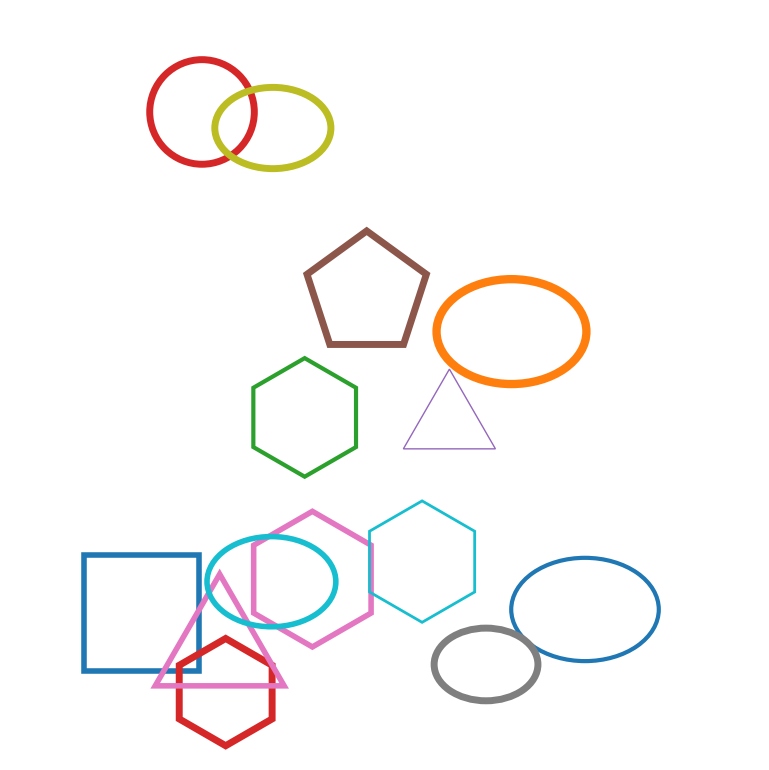[{"shape": "oval", "thickness": 1.5, "radius": 0.48, "center": [0.76, 0.208]}, {"shape": "square", "thickness": 2, "radius": 0.38, "center": [0.184, 0.204]}, {"shape": "oval", "thickness": 3, "radius": 0.49, "center": [0.664, 0.569]}, {"shape": "hexagon", "thickness": 1.5, "radius": 0.38, "center": [0.396, 0.458]}, {"shape": "hexagon", "thickness": 2.5, "radius": 0.35, "center": [0.293, 0.101]}, {"shape": "circle", "thickness": 2.5, "radius": 0.34, "center": [0.262, 0.855]}, {"shape": "triangle", "thickness": 0.5, "radius": 0.35, "center": [0.584, 0.452]}, {"shape": "pentagon", "thickness": 2.5, "radius": 0.41, "center": [0.476, 0.619]}, {"shape": "triangle", "thickness": 2, "radius": 0.48, "center": [0.285, 0.158]}, {"shape": "hexagon", "thickness": 2, "radius": 0.44, "center": [0.406, 0.248]}, {"shape": "oval", "thickness": 2.5, "radius": 0.34, "center": [0.631, 0.137]}, {"shape": "oval", "thickness": 2.5, "radius": 0.38, "center": [0.354, 0.834]}, {"shape": "oval", "thickness": 2, "radius": 0.42, "center": [0.353, 0.245]}, {"shape": "hexagon", "thickness": 1, "radius": 0.39, "center": [0.548, 0.271]}]